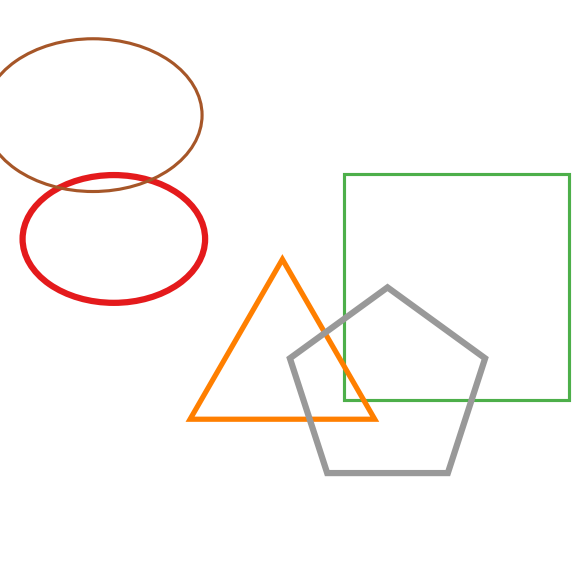[{"shape": "oval", "thickness": 3, "radius": 0.79, "center": [0.197, 0.585]}, {"shape": "square", "thickness": 1.5, "radius": 0.98, "center": [0.791, 0.502]}, {"shape": "triangle", "thickness": 2.5, "radius": 0.92, "center": [0.489, 0.366]}, {"shape": "oval", "thickness": 1.5, "radius": 0.94, "center": [0.161, 0.8]}, {"shape": "pentagon", "thickness": 3, "radius": 0.89, "center": [0.671, 0.324]}]